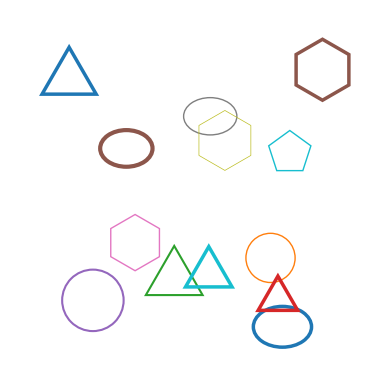[{"shape": "triangle", "thickness": 2.5, "radius": 0.41, "center": [0.18, 0.796]}, {"shape": "oval", "thickness": 2.5, "radius": 0.38, "center": [0.734, 0.151]}, {"shape": "circle", "thickness": 1, "radius": 0.32, "center": [0.703, 0.33]}, {"shape": "triangle", "thickness": 1.5, "radius": 0.43, "center": [0.453, 0.276]}, {"shape": "triangle", "thickness": 2.5, "radius": 0.3, "center": [0.722, 0.224]}, {"shape": "circle", "thickness": 1.5, "radius": 0.4, "center": [0.241, 0.22]}, {"shape": "oval", "thickness": 3, "radius": 0.34, "center": [0.328, 0.614]}, {"shape": "hexagon", "thickness": 2.5, "radius": 0.4, "center": [0.838, 0.819]}, {"shape": "hexagon", "thickness": 1, "radius": 0.37, "center": [0.351, 0.37]}, {"shape": "oval", "thickness": 1, "radius": 0.35, "center": [0.546, 0.698]}, {"shape": "hexagon", "thickness": 0.5, "radius": 0.39, "center": [0.584, 0.635]}, {"shape": "triangle", "thickness": 2.5, "radius": 0.35, "center": [0.542, 0.29]}, {"shape": "pentagon", "thickness": 1, "radius": 0.29, "center": [0.753, 0.603]}]